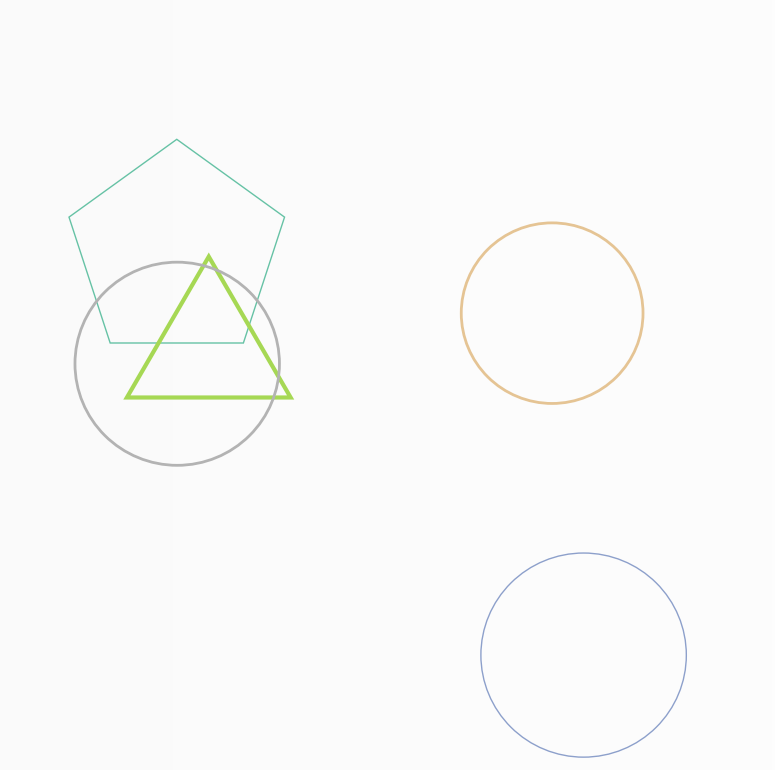[{"shape": "pentagon", "thickness": 0.5, "radius": 0.73, "center": [0.228, 0.673]}, {"shape": "circle", "thickness": 0.5, "radius": 0.66, "center": [0.753, 0.149]}, {"shape": "triangle", "thickness": 1.5, "radius": 0.61, "center": [0.269, 0.545]}, {"shape": "circle", "thickness": 1, "radius": 0.59, "center": [0.712, 0.593]}, {"shape": "circle", "thickness": 1, "radius": 0.66, "center": [0.229, 0.528]}]